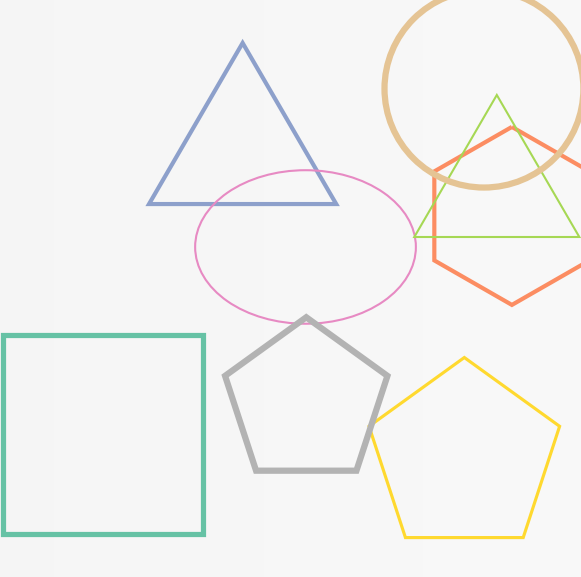[{"shape": "square", "thickness": 2.5, "radius": 0.86, "center": [0.177, 0.246]}, {"shape": "hexagon", "thickness": 2, "radius": 0.77, "center": [0.881, 0.625]}, {"shape": "triangle", "thickness": 2, "radius": 0.93, "center": [0.417, 0.739]}, {"shape": "oval", "thickness": 1, "radius": 0.95, "center": [0.526, 0.571]}, {"shape": "triangle", "thickness": 1, "radius": 0.82, "center": [0.855, 0.671]}, {"shape": "pentagon", "thickness": 1.5, "radius": 0.86, "center": [0.799, 0.208]}, {"shape": "circle", "thickness": 3, "radius": 0.86, "center": [0.833, 0.846]}, {"shape": "pentagon", "thickness": 3, "radius": 0.73, "center": [0.527, 0.303]}]